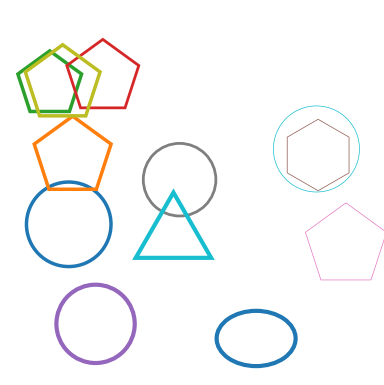[{"shape": "oval", "thickness": 3, "radius": 0.51, "center": [0.665, 0.121]}, {"shape": "circle", "thickness": 2.5, "radius": 0.55, "center": [0.179, 0.417]}, {"shape": "pentagon", "thickness": 2.5, "radius": 0.52, "center": [0.189, 0.593]}, {"shape": "pentagon", "thickness": 2.5, "radius": 0.43, "center": [0.129, 0.781]}, {"shape": "pentagon", "thickness": 2, "radius": 0.49, "center": [0.267, 0.799]}, {"shape": "circle", "thickness": 3, "radius": 0.51, "center": [0.248, 0.159]}, {"shape": "hexagon", "thickness": 0.5, "radius": 0.46, "center": [0.826, 0.597]}, {"shape": "pentagon", "thickness": 0.5, "radius": 0.55, "center": [0.899, 0.362]}, {"shape": "circle", "thickness": 2, "radius": 0.47, "center": [0.466, 0.533]}, {"shape": "pentagon", "thickness": 2.5, "radius": 0.51, "center": [0.163, 0.782]}, {"shape": "triangle", "thickness": 3, "radius": 0.57, "center": [0.451, 0.387]}, {"shape": "circle", "thickness": 0.5, "radius": 0.56, "center": [0.822, 0.613]}]